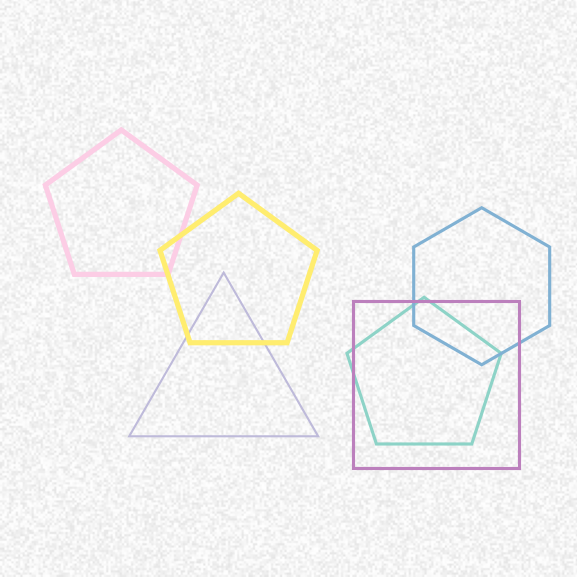[{"shape": "pentagon", "thickness": 1.5, "radius": 0.7, "center": [0.734, 0.344]}, {"shape": "triangle", "thickness": 1, "radius": 0.94, "center": [0.387, 0.338]}, {"shape": "hexagon", "thickness": 1.5, "radius": 0.68, "center": [0.834, 0.503]}, {"shape": "pentagon", "thickness": 2.5, "radius": 0.69, "center": [0.21, 0.636]}, {"shape": "square", "thickness": 1.5, "radius": 0.72, "center": [0.755, 0.334]}, {"shape": "pentagon", "thickness": 2.5, "radius": 0.72, "center": [0.413, 0.521]}]